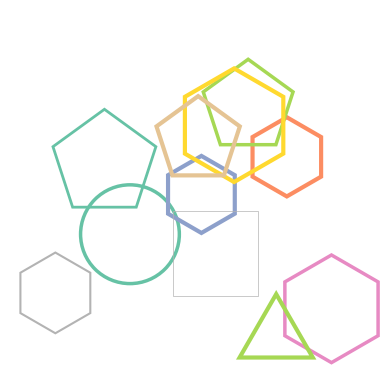[{"shape": "pentagon", "thickness": 2, "radius": 0.7, "center": [0.271, 0.576]}, {"shape": "circle", "thickness": 2.5, "radius": 0.64, "center": [0.338, 0.392]}, {"shape": "hexagon", "thickness": 3, "radius": 0.51, "center": [0.745, 0.593]}, {"shape": "hexagon", "thickness": 3, "radius": 0.5, "center": [0.523, 0.495]}, {"shape": "hexagon", "thickness": 2.5, "radius": 0.7, "center": [0.861, 0.198]}, {"shape": "pentagon", "thickness": 2.5, "radius": 0.61, "center": [0.645, 0.723]}, {"shape": "triangle", "thickness": 3, "radius": 0.55, "center": [0.717, 0.126]}, {"shape": "hexagon", "thickness": 3, "radius": 0.74, "center": [0.608, 0.675]}, {"shape": "pentagon", "thickness": 3, "radius": 0.57, "center": [0.515, 0.637]}, {"shape": "hexagon", "thickness": 1.5, "radius": 0.52, "center": [0.144, 0.239]}, {"shape": "square", "thickness": 0.5, "radius": 0.55, "center": [0.561, 0.341]}]